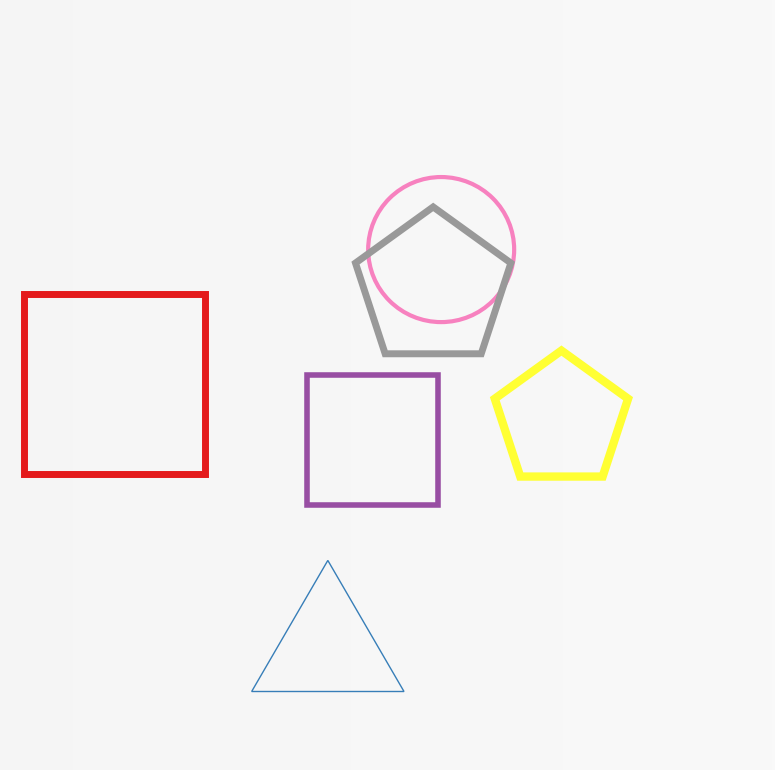[{"shape": "square", "thickness": 2.5, "radius": 0.58, "center": [0.147, 0.501]}, {"shape": "triangle", "thickness": 0.5, "radius": 0.57, "center": [0.423, 0.159]}, {"shape": "square", "thickness": 2, "radius": 0.42, "center": [0.48, 0.429]}, {"shape": "pentagon", "thickness": 3, "radius": 0.45, "center": [0.724, 0.454]}, {"shape": "circle", "thickness": 1.5, "radius": 0.47, "center": [0.569, 0.676]}, {"shape": "pentagon", "thickness": 2.5, "radius": 0.53, "center": [0.559, 0.626]}]